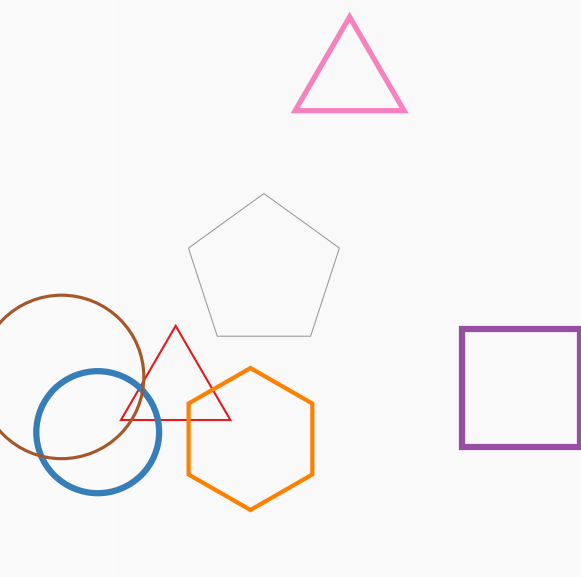[{"shape": "triangle", "thickness": 1, "radius": 0.54, "center": [0.302, 0.326]}, {"shape": "circle", "thickness": 3, "radius": 0.53, "center": [0.168, 0.251]}, {"shape": "square", "thickness": 3, "radius": 0.51, "center": [0.896, 0.327]}, {"shape": "hexagon", "thickness": 2, "radius": 0.61, "center": [0.431, 0.239]}, {"shape": "circle", "thickness": 1.5, "radius": 0.71, "center": [0.106, 0.346]}, {"shape": "triangle", "thickness": 2.5, "radius": 0.54, "center": [0.601, 0.862]}, {"shape": "pentagon", "thickness": 0.5, "radius": 0.68, "center": [0.454, 0.527]}]